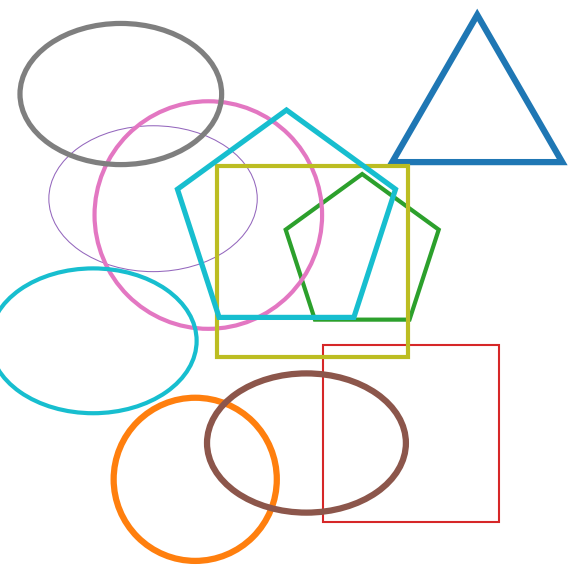[{"shape": "triangle", "thickness": 3, "radius": 0.85, "center": [0.826, 0.803]}, {"shape": "circle", "thickness": 3, "radius": 0.71, "center": [0.338, 0.169]}, {"shape": "pentagon", "thickness": 2, "radius": 0.7, "center": [0.627, 0.558]}, {"shape": "square", "thickness": 1, "radius": 0.76, "center": [0.712, 0.249]}, {"shape": "oval", "thickness": 0.5, "radius": 0.9, "center": [0.265, 0.655]}, {"shape": "oval", "thickness": 3, "radius": 0.86, "center": [0.531, 0.232]}, {"shape": "circle", "thickness": 2, "radius": 0.99, "center": [0.361, 0.627]}, {"shape": "oval", "thickness": 2.5, "radius": 0.87, "center": [0.209, 0.836]}, {"shape": "square", "thickness": 2, "radius": 0.83, "center": [0.541, 0.546]}, {"shape": "pentagon", "thickness": 2.5, "radius": 0.99, "center": [0.496, 0.61]}, {"shape": "oval", "thickness": 2, "radius": 0.9, "center": [0.161, 0.409]}]